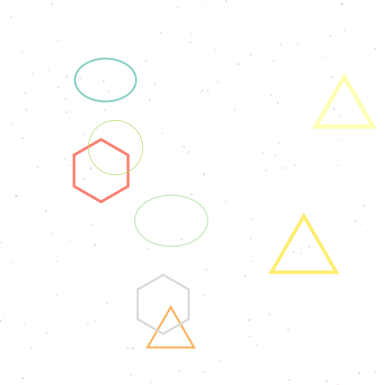[{"shape": "oval", "thickness": 1.5, "radius": 0.4, "center": [0.274, 0.792]}, {"shape": "triangle", "thickness": 3, "radius": 0.43, "center": [0.894, 0.714]}, {"shape": "hexagon", "thickness": 2, "radius": 0.41, "center": [0.263, 0.557]}, {"shape": "triangle", "thickness": 1.5, "radius": 0.35, "center": [0.444, 0.132]}, {"shape": "circle", "thickness": 0.5, "radius": 0.35, "center": [0.3, 0.617]}, {"shape": "hexagon", "thickness": 1.5, "radius": 0.38, "center": [0.424, 0.21]}, {"shape": "oval", "thickness": 1, "radius": 0.47, "center": [0.445, 0.427]}, {"shape": "triangle", "thickness": 2.5, "radius": 0.49, "center": [0.789, 0.342]}]